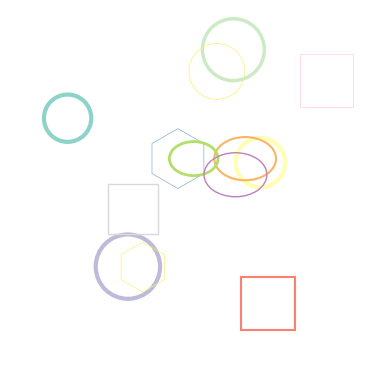[{"shape": "circle", "thickness": 3, "radius": 0.31, "center": [0.176, 0.693]}, {"shape": "circle", "thickness": 3, "radius": 0.32, "center": [0.676, 0.578]}, {"shape": "circle", "thickness": 3, "radius": 0.42, "center": [0.332, 0.307]}, {"shape": "square", "thickness": 1.5, "radius": 0.35, "center": [0.697, 0.212]}, {"shape": "hexagon", "thickness": 0.5, "radius": 0.39, "center": [0.462, 0.588]}, {"shape": "oval", "thickness": 1.5, "radius": 0.4, "center": [0.637, 0.588]}, {"shape": "oval", "thickness": 2, "radius": 0.32, "center": [0.503, 0.588]}, {"shape": "square", "thickness": 0.5, "radius": 0.34, "center": [0.848, 0.792]}, {"shape": "square", "thickness": 1, "radius": 0.32, "center": [0.345, 0.457]}, {"shape": "oval", "thickness": 1, "radius": 0.41, "center": [0.612, 0.546]}, {"shape": "circle", "thickness": 2.5, "radius": 0.4, "center": [0.606, 0.871]}, {"shape": "circle", "thickness": 0.5, "radius": 0.36, "center": [0.563, 0.814]}, {"shape": "hexagon", "thickness": 0.5, "radius": 0.32, "center": [0.371, 0.306]}]